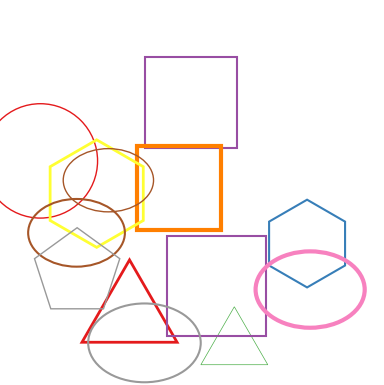[{"shape": "triangle", "thickness": 2, "radius": 0.71, "center": [0.336, 0.182]}, {"shape": "circle", "thickness": 1, "radius": 0.74, "center": [0.105, 0.582]}, {"shape": "hexagon", "thickness": 1.5, "radius": 0.57, "center": [0.798, 0.367]}, {"shape": "triangle", "thickness": 0.5, "radius": 0.5, "center": [0.609, 0.103]}, {"shape": "square", "thickness": 1.5, "radius": 0.59, "center": [0.496, 0.733]}, {"shape": "square", "thickness": 1.5, "radius": 0.65, "center": [0.562, 0.257]}, {"shape": "square", "thickness": 3, "radius": 0.55, "center": [0.464, 0.511]}, {"shape": "hexagon", "thickness": 2, "radius": 0.7, "center": [0.251, 0.497]}, {"shape": "oval", "thickness": 1.5, "radius": 0.63, "center": [0.199, 0.395]}, {"shape": "oval", "thickness": 1, "radius": 0.59, "center": [0.282, 0.532]}, {"shape": "oval", "thickness": 3, "radius": 0.71, "center": [0.806, 0.248]}, {"shape": "oval", "thickness": 1.5, "radius": 0.73, "center": [0.375, 0.109]}, {"shape": "pentagon", "thickness": 1, "radius": 0.58, "center": [0.2, 0.292]}]